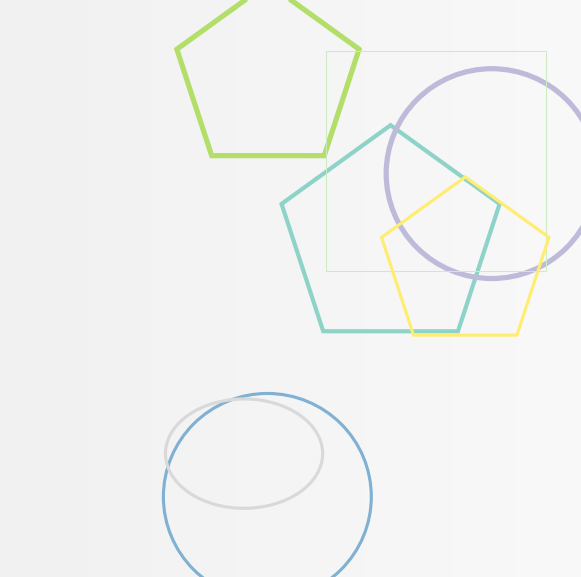[{"shape": "pentagon", "thickness": 2, "radius": 0.99, "center": [0.672, 0.585]}, {"shape": "circle", "thickness": 2.5, "radius": 0.91, "center": [0.846, 0.699]}, {"shape": "circle", "thickness": 1.5, "radius": 0.89, "center": [0.46, 0.139]}, {"shape": "pentagon", "thickness": 2.5, "radius": 0.82, "center": [0.461, 0.863]}, {"shape": "oval", "thickness": 1.5, "radius": 0.68, "center": [0.42, 0.214]}, {"shape": "square", "thickness": 0.5, "radius": 0.95, "center": [0.75, 0.72]}, {"shape": "pentagon", "thickness": 1.5, "radius": 0.76, "center": [0.8, 0.541]}]